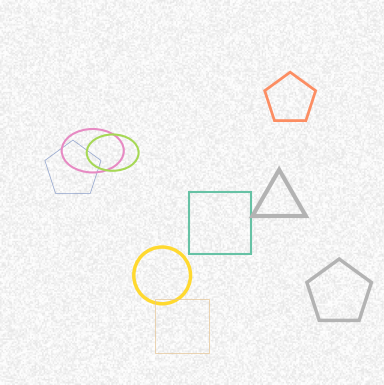[{"shape": "square", "thickness": 1.5, "radius": 0.4, "center": [0.571, 0.421]}, {"shape": "pentagon", "thickness": 2, "radius": 0.35, "center": [0.754, 0.743]}, {"shape": "pentagon", "thickness": 0.5, "radius": 0.38, "center": [0.189, 0.559]}, {"shape": "oval", "thickness": 1.5, "radius": 0.4, "center": [0.241, 0.609]}, {"shape": "oval", "thickness": 1.5, "radius": 0.34, "center": [0.293, 0.604]}, {"shape": "circle", "thickness": 2.5, "radius": 0.37, "center": [0.421, 0.285]}, {"shape": "square", "thickness": 0.5, "radius": 0.35, "center": [0.472, 0.153]}, {"shape": "triangle", "thickness": 3, "radius": 0.4, "center": [0.725, 0.479]}, {"shape": "pentagon", "thickness": 2.5, "radius": 0.44, "center": [0.881, 0.239]}]